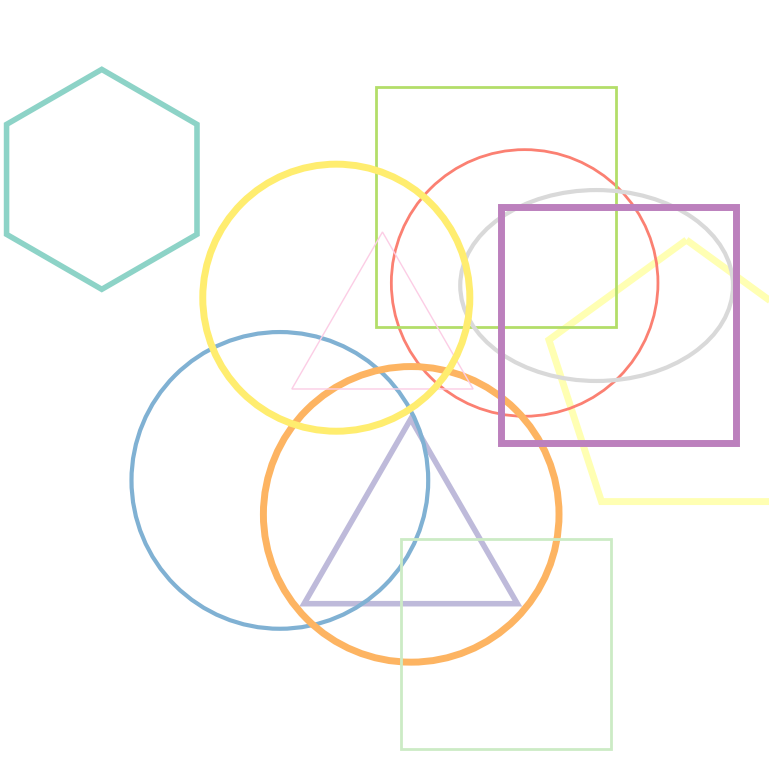[{"shape": "hexagon", "thickness": 2, "radius": 0.71, "center": [0.132, 0.767]}, {"shape": "pentagon", "thickness": 2.5, "radius": 0.94, "center": [0.892, 0.501]}, {"shape": "triangle", "thickness": 2, "radius": 0.8, "center": [0.533, 0.296]}, {"shape": "circle", "thickness": 1, "radius": 0.87, "center": [0.681, 0.633]}, {"shape": "circle", "thickness": 1.5, "radius": 0.96, "center": [0.363, 0.376]}, {"shape": "circle", "thickness": 2.5, "radius": 0.96, "center": [0.534, 0.332]}, {"shape": "square", "thickness": 1, "radius": 0.78, "center": [0.644, 0.731]}, {"shape": "triangle", "thickness": 0.5, "radius": 0.68, "center": [0.497, 0.563]}, {"shape": "oval", "thickness": 1.5, "radius": 0.89, "center": [0.775, 0.629]}, {"shape": "square", "thickness": 2.5, "radius": 0.76, "center": [0.803, 0.578]}, {"shape": "square", "thickness": 1, "radius": 0.68, "center": [0.657, 0.163]}, {"shape": "circle", "thickness": 2.5, "radius": 0.87, "center": [0.437, 0.613]}]